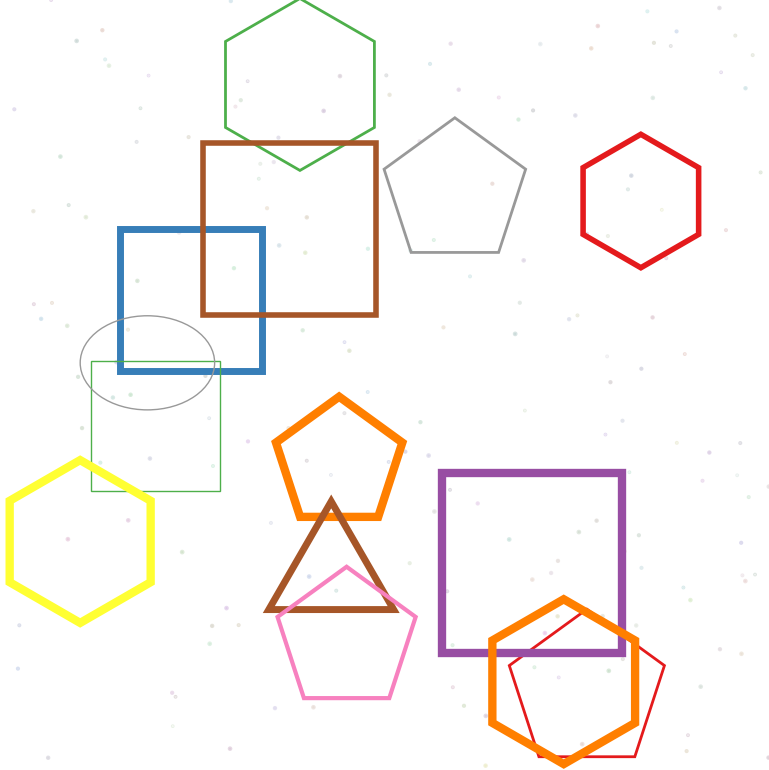[{"shape": "hexagon", "thickness": 2, "radius": 0.43, "center": [0.832, 0.739]}, {"shape": "pentagon", "thickness": 1, "radius": 0.53, "center": [0.762, 0.103]}, {"shape": "square", "thickness": 2.5, "radius": 0.46, "center": [0.248, 0.61]}, {"shape": "hexagon", "thickness": 1, "radius": 0.56, "center": [0.39, 0.89]}, {"shape": "square", "thickness": 0.5, "radius": 0.42, "center": [0.202, 0.447]}, {"shape": "square", "thickness": 3, "radius": 0.58, "center": [0.69, 0.269]}, {"shape": "pentagon", "thickness": 3, "radius": 0.43, "center": [0.44, 0.399]}, {"shape": "hexagon", "thickness": 3, "radius": 0.54, "center": [0.732, 0.115]}, {"shape": "hexagon", "thickness": 3, "radius": 0.53, "center": [0.104, 0.297]}, {"shape": "square", "thickness": 2, "radius": 0.56, "center": [0.376, 0.703]}, {"shape": "triangle", "thickness": 2.5, "radius": 0.47, "center": [0.43, 0.255]}, {"shape": "pentagon", "thickness": 1.5, "radius": 0.47, "center": [0.45, 0.17]}, {"shape": "oval", "thickness": 0.5, "radius": 0.44, "center": [0.191, 0.529]}, {"shape": "pentagon", "thickness": 1, "radius": 0.48, "center": [0.591, 0.75]}]